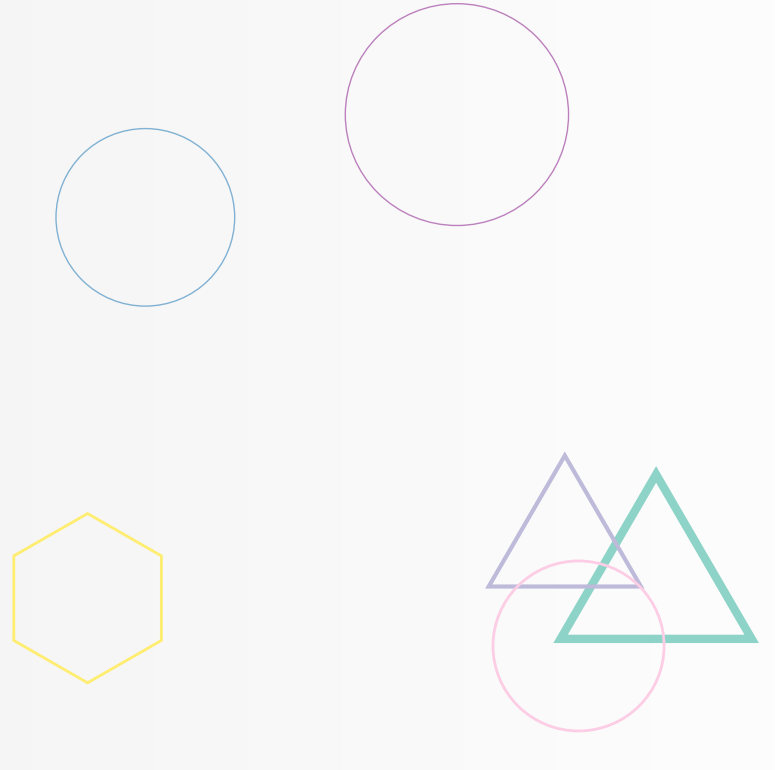[{"shape": "triangle", "thickness": 3, "radius": 0.71, "center": [0.847, 0.241]}, {"shape": "triangle", "thickness": 1.5, "radius": 0.57, "center": [0.729, 0.295]}, {"shape": "circle", "thickness": 0.5, "radius": 0.58, "center": [0.188, 0.718]}, {"shape": "circle", "thickness": 1, "radius": 0.55, "center": [0.747, 0.161]}, {"shape": "circle", "thickness": 0.5, "radius": 0.72, "center": [0.59, 0.851]}, {"shape": "hexagon", "thickness": 1, "radius": 0.55, "center": [0.113, 0.223]}]